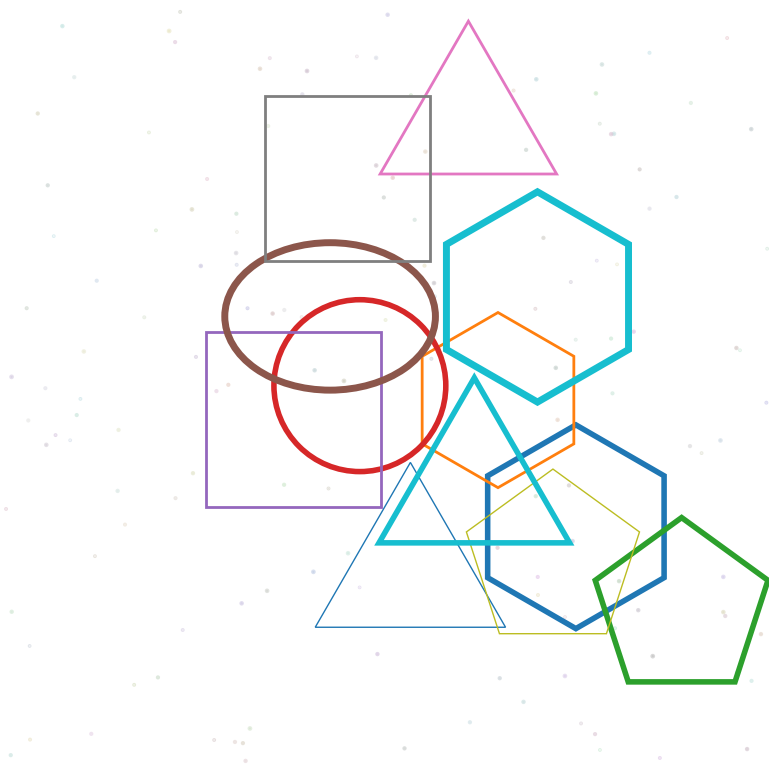[{"shape": "triangle", "thickness": 0.5, "radius": 0.71, "center": [0.533, 0.257]}, {"shape": "hexagon", "thickness": 2, "radius": 0.66, "center": [0.748, 0.316]}, {"shape": "hexagon", "thickness": 1, "radius": 0.57, "center": [0.647, 0.48]}, {"shape": "pentagon", "thickness": 2, "radius": 0.59, "center": [0.885, 0.21]}, {"shape": "circle", "thickness": 2, "radius": 0.56, "center": [0.467, 0.499]}, {"shape": "square", "thickness": 1, "radius": 0.57, "center": [0.381, 0.455]}, {"shape": "oval", "thickness": 2.5, "radius": 0.68, "center": [0.429, 0.589]}, {"shape": "triangle", "thickness": 1, "radius": 0.66, "center": [0.608, 0.84]}, {"shape": "square", "thickness": 1, "radius": 0.54, "center": [0.451, 0.768]}, {"shape": "pentagon", "thickness": 0.5, "radius": 0.59, "center": [0.718, 0.273]}, {"shape": "triangle", "thickness": 2, "radius": 0.71, "center": [0.616, 0.366]}, {"shape": "hexagon", "thickness": 2.5, "radius": 0.68, "center": [0.698, 0.614]}]